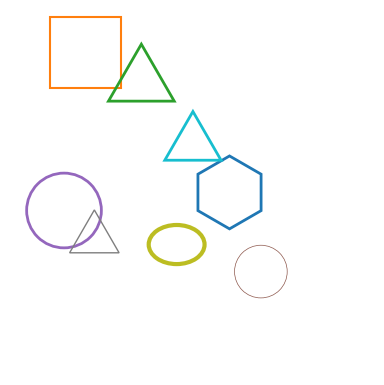[{"shape": "hexagon", "thickness": 2, "radius": 0.47, "center": [0.596, 0.5]}, {"shape": "square", "thickness": 1.5, "radius": 0.46, "center": [0.223, 0.864]}, {"shape": "triangle", "thickness": 2, "radius": 0.49, "center": [0.367, 0.787]}, {"shape": "circle", "thickness": 2, "radius": 0.49, "center": [0.166, 0.453]}, {"shape": "circle", "thickness": 0.5, "radius": 0.34, "center": [0.678, 0.295]}, {"shape": "triangle", "thickness": 1, "radius": 0.37, "center": [0.245, 0.38]}, {"shape": "oval", "thickness": 3, "radius": 0.36, "center": [0.459, 0.365]}, {"shape": "triangle", "thickness": 2, "radius": 0.42, "center": [0.501, 0.626]}]